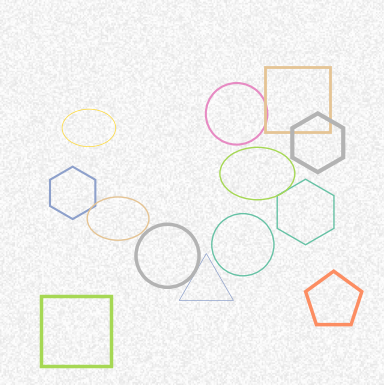[{"shape": "circle", "thickness": 1, "radius": 0.4, "center": [0.631, 0.364]}, {"shape": "hexagon", "thickness": 1, "radius": 0.43, "center": [0.794, 0.449]}, {"shape": "pentagon", "thickness": 2.5, "radius": 0.38, "center": [0.867, 0.219]}, {"shape": "hexagon", "thickness": 1.5, "radius": 0.34, "center": [0.189, 0.499]}, {"shape": "triangle", "thickness": 0.5, "radius": 0.41, "center": [0.536, 0.26]}, {"shape": "circle", "thickness": 1.5, "radius": 0.4, "center": [0.615, 0.704]}, {"shape": "oval", "thickness": 1, "radius": 0.49, "center": [0.668, 0.549]}, {"shape": "square", "thickness": 2.5, "radius": 0.45, "center": [0.198, 0.14]}, {"shape": "oval", "thickness": 0.5, "radius": 0.35, "center": [0.231, 0.668]}, {"shape": "oval", "thickness": 1, "radius": 0.4, "center": [0.307, 0.432]}, {"shape": "square", "thickness": 2, "radius": 0.42, "center": [0.773, 0.742]}, {"shape": "circle", "thickness": 2.5, "radius": 0.41, "center": [0.435, 0.336]}, {"shape": "hexagon", "thickness": 3, "radius": 0.38, "center": [0.825, 0.629]}]